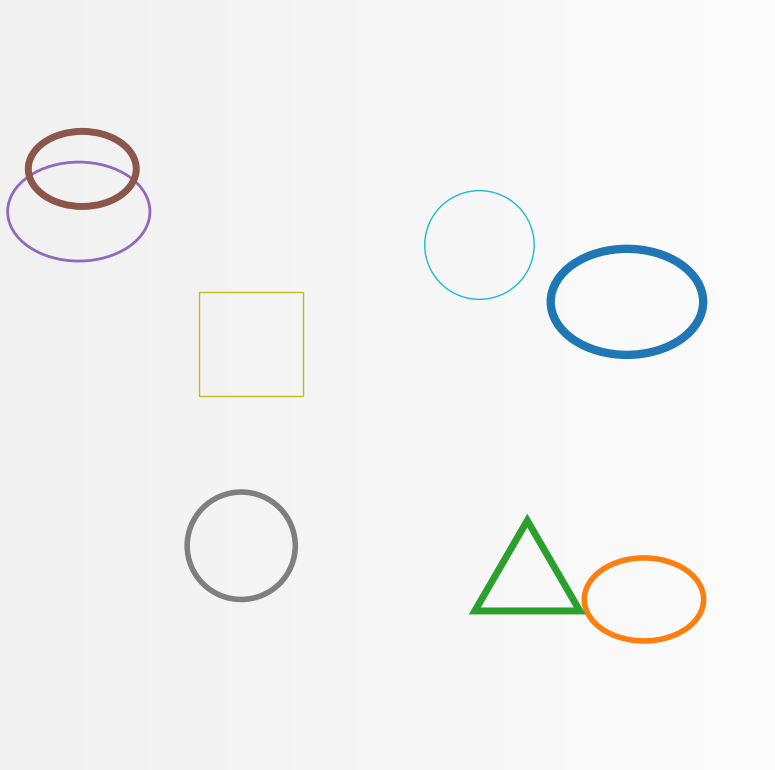[{"shape": "oval", "thickness": 3, "radius": 0.49, "center": [0.809, 0.608]}, {"shape": "oval", "thickness": 2, "radius": 0.38, "center": [0.831, 0.222]}, {"shape": "triangle", "thickness": 2.5, "radius": 0.39, "center": [0.68, 0.246]}, {"shape": "oval", "thickness": 1, "radius": 0.46, "center": [0.102, 0.725]}, {"shape": "oval", "thickness": 2.5, "radius": 0.35, "center": [0.106, 0.781]}, {"shape": "circle", "thickness": 2, "radius": 0.35, "center": [0.311, 0.291]}, {"shape": "square", "thickness": 0.5, "radius": 0.34, "center": [0.324, 0.553]}, {"shape": "circle", "thickness": 0.5, "radius": 0.35, "center": [0.619, 0.682]}]